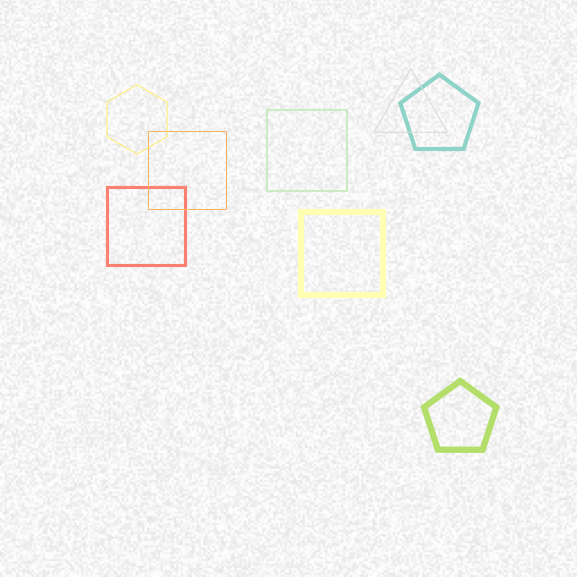[{"shape": "pentagon", "thickness": 2, "radius": 0.36, "center": [0.761, 0.799]}, {"shape": "square", "thickness": 3, "radius": 0.36, "center": [0.592, 0.561]}, {"shape": "square", "thickness": 1.5, "radius": 0.33, "center": [0.253, 0.608]}, {"shape": "square", "thickness": 0.5, "radius": 0.34, "center": [0.324, 0.705]}, {"shape": "pentagon", "thickness": 3, "radius": 0.33, "center": [0.797, 0.274]}, {"shape": "triangle", "thickness": 0.5, "radius": 0.37, "center": [0.711, 0.807]}, {"shape": "square", "thickness": 1, "radius": 0.35, "center": [0.532, 0.738]}, {"shape": "hexagon", "thickness": 0.5, "radius": 0.3, "center": [0.237, 0.792]}]